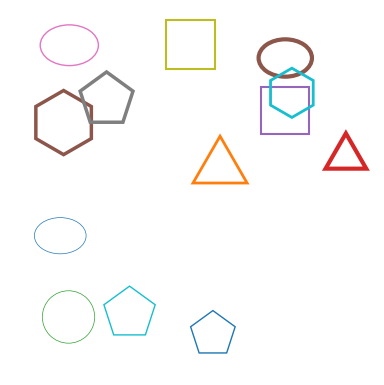[{"shape": "pentagon", "thickness": 1, "radius": 0.3, "center": [0.553, 0.132]}, {"shape": "oval", "thickness": 0.5, "radius": 0.34, "center": [0.156, 0.388]}, {"shape": "triangle", "thickness": 2, "radius": 0.41, "center": [0.572, 0.565]}, {"shape": "circle", "thickness": 0.5, "radius": 0.34, "center": [0.178, 0.177]}, {"shape": "triangle", "thickness": 3, "radius": 0.31, "center": [0.898, 0.592]}, {"shape": "square", "thickness": 1.5, "radius": 0.31, "center": [0.74, 0.714]}, {"shape": "hexagon", "thickness": 2.5, "radius": 0.42, "center": [0.165, 0.682]}, {"shape": "oval", "thickness": 3, "radius": 0.35, "center": [0.741, 0.849]}, {"shape": "oval", "thickness": 1, "radius": 0.38, "center": [0.18, 0.883]}, {"shape": "pentagon", "thickness": 2.5, "radius": 0.36, "center": [0.277, 0.741]}, {"shape": "square", "thickness": 1.5, "radius": 0.32, "center": [0.494, 0.884]}, {"shape": "hexagon", "thickness": 2, "radius": 0.32, "center": [0.758, 0.759]}, {"shape": "pentagon", "thickness": 1, "radius": 0.35, "center": [0.336, 0.187]}]